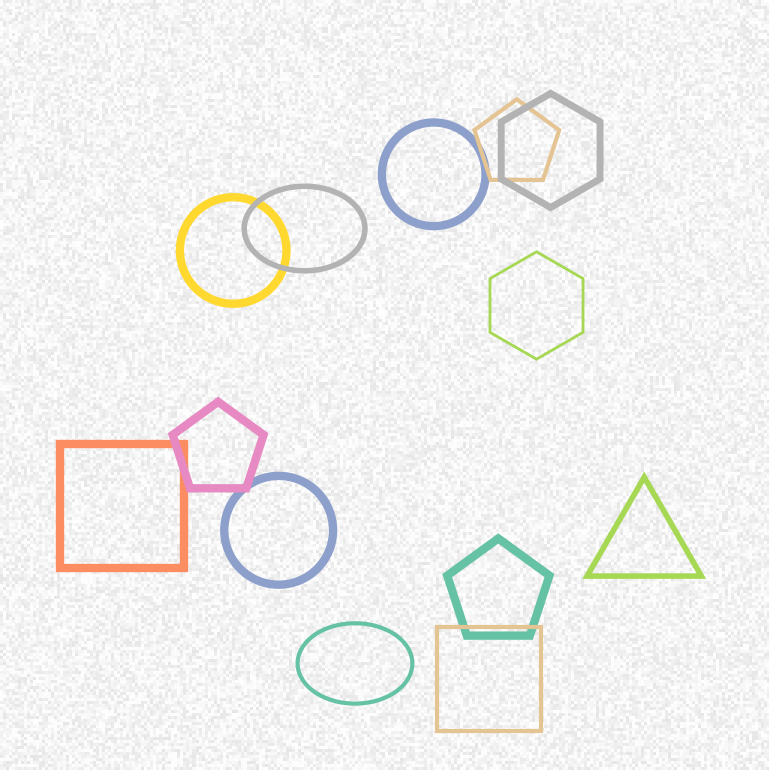[{"shape": "pentagon", "thickness": 3, "radius": 0.35, "center": [0.647, 0.231]}, {"shape": "oval", "thickness": 1.5, "radius": 0.37, "center": [0.461, 0.138]}, {"shape": "square", "thickness": 3, "radius": 0.4, "center": [0.158, 0.343]}, {"shape": "circle", "thickness": 3, "radius": 0.34, "center": [0.563, 0.774]}, {"shape": "circle", "thickness": 3, "radius": 0.35, "center": [0.362, 0.311]}, {"shape": "pentagon", "thickness": 3, "radius": 0.31, "center": [0.283, 0.416]}, {"shape": "triangle", "thickness": 2, "radius": 0.43, "center": [0.837, 0.295]}, {"shape": "hexagon", "thickness": 1, "radius": 0.35, "center": [0.697, 0.603]}, {"shape": "circle", "thickness": 3, "radius": 0.35, "center": [0.303, 0.675]}, {"shape": "pentagon", "thickness": 1.5, "radius": 0.29, "center": [0.671, 0.813]}, {"shape": "square", "thickness": 1.5, "radius": 0.34, "center": [0.635, 0.118]}, {"shape": "hexagon", "thickness": 2.5, "radius": 0.37, "center": [0.715, 0.805]}, {"shape": "oval", "thickness": 2, "radius": 0.39, "center": [0.396, 0.703]}]